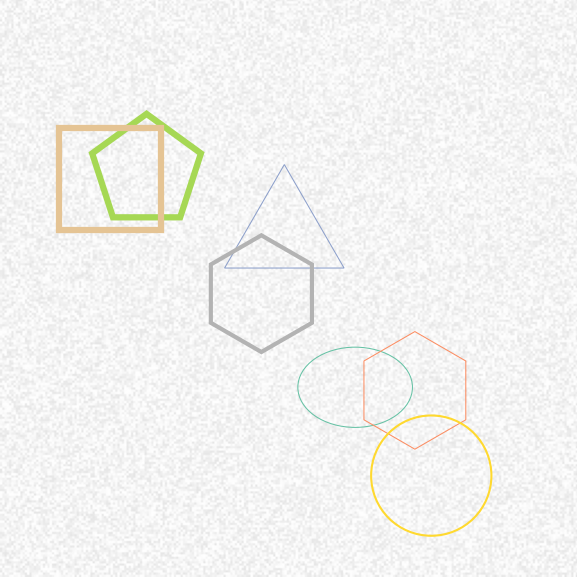[{"shape": "oval", "thickness": 0.5, "radius": 0.5, "center": [0.615, 0.329]}, {"shape": "hexagon", "thickness": 0.5, "radius": 0.51, "center": [0.718, 0.323]}, {"shape": "triangle", "thickness": 0.5, "radius": 0.6, "center": [0.492, 0.595]}, {"shape": "pentagon", "thickness": 3, "radius": 0.5, "center": [0.254, 0.703]}, {"shape": "circle", "thickness": 1, "radius": 0.52, "center": [0.747, 0.176]}, {"shape": "square", "thickness": 3, "radius": 0.44, "center": [0.191, 0.69]}, {"shape": "hexagon", "thickness": 2, "radius": 0.51, "center": [0.453, 0.491]}]